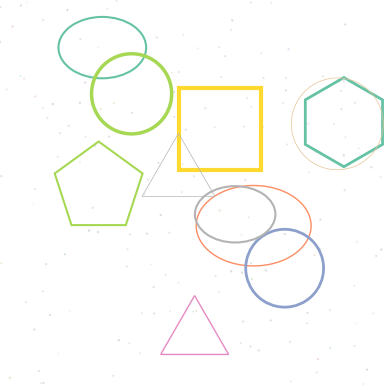[{"shape": "oval", "thickness": 1.5, "radius": 0.57, "center": [0.266, 0.876]}, {"shape": "hexagon", "thickness": 2, "radius": 0.58, "center": [0.893, 0.683]}, {"shape": "oval", "thickness": 1, "radius": 0.75, "center": [0.659, 0.414]}, {"shape": "circle", "thickness": 2, "radius": 0.51, "center": [0.739, 0.303]}, {"shape": "triangle", "thickness": 1, "radius": 0.51, "center": [0.506, 0.13]}, {"shape": "pentagon", "thickness": 1.5, "radius": 0.6, "center": [0.256, 0.512]}, {"shape": "circle", "thickness": 2.5, "radius": 0.52, "center": [0.342, 0.756]}, {"shape": "square", "thickness": 3, "radius": 0.53, "center": [0.572, 0.666]}, {"shape": "circle", "thickness": 0.5, "radius": 0.6, "center": [0.876, 0.678]}, {"shape": "triangle", "thickness": 0.5, "radius": 0.55, "center": [0.464, 0.544]}, {"shape": "oval", "thickness": 1.5, "radius": 0.52, "center": [0.611, 0.443]}]